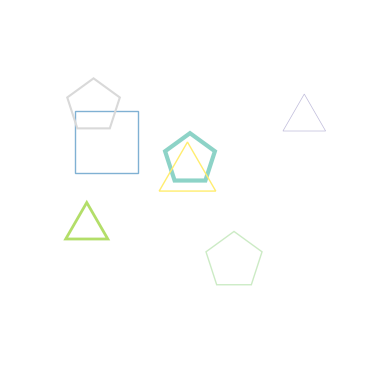[{"shape": "pentagon", "thickness": 3, "radius": 0.34, "center": [0.493, 0.586]}, {"shape": "triangle", "thickness": 0.5, "radius": 0.32, "center": [0.79, 0.692]}, {"shape": "square", "thickness": 1, "radius": 0.4, "center": [0.277, 0.631]}, {"shape": "triangle", "thickness": 2, "radius": 0.32, "center": [0.225, 0.411]}, {"shape": "pentagon", "thickness": 1.5, "radius": 0.36, "center": [0.243, 0.725]}, {"shape": "pentagon", "thickness": 1, "radius": 0.38, "center": [0.608, 0.322]}, {"shape": "triangle", "thickness": 1, "radius": 0.42, "center": [0.487, 0.546]}]